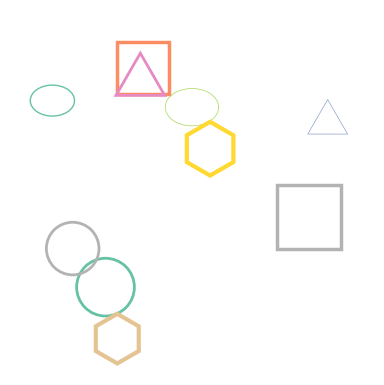[{"shape": "circle", "thickness": 2, "radius": 0.38, "center": [0.274, 0.254]}, {"shape": "oval", "thickness": 1, "radius": 0.29, "center": [0.136, 0.739]}, {"shape": "square", "thickness": 2.5, "radius": 0.34, "center": [0.372, 0.823]}, {"shape": "triangle", "thickness": 0.5, "radius": 0.3, "center": [0.851, 0.682]}, {"shape": "triangle", "thickness": 2, "radius": 0.37, "center": [0.365, 0.789]}, {"shape": "oval", "thickness": 0.5, "radius": 0.35, "center": [0.499, 0.722]}, {"shape": "hexagon", "thickness": 3, "radius": 0.35, "center": [0.546, 0.614]}, {"shape": "hexagon", "thickness": 3, "radius": 0.32, "center": [0.305, 0.12]}, {"shape": "square", "thickness": 2.5, "radius": 0.42, "center": [0.803, 0.435]}, {"shape": "circle", "thickness": 2, "radius": 0.34, "center": [0.189, 0.354]}]